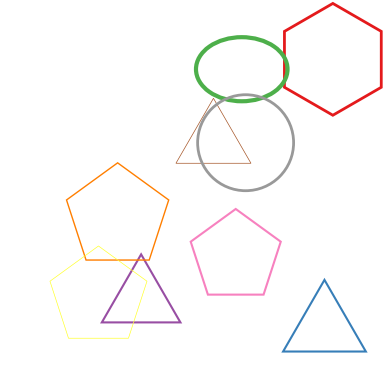[{"shape": "hexagon", "thickness": 2, "radius": 0.73, "center": [0.865, 0.846]}, {"shape": "triangle", "thickness": 1.5, "radius": 0.62, "center": [0.843, 0.149]}, {"shape": "oval", "thickness": 3, "radius": 0.59, "center": [0.628, 0.82]}, {"shape": "triangle", "thickness": 1.5, "radius": 0.59, "center": [0.367, 0.222]}, {"shape": "pentagon", "thickness": 1, "radius": 0.7, "center": [0.306, 0.437]}, {"shape": "pentagon", "thickness": 0.5, "radius": 0.66, "center": [0.256, 0.229]}, {"shape": "triangle", "thickness": 0.5, "radius": 0.56, "center": [0.554, 0.632]}, {"shape": "pentagon", "thickness": 1.5, "radius": 0.61, "center": [0.612, 0.334]}, {"shape": "circle", "thickness": 2, "radius": 0.62, "center": [0.638, 0.629]}]